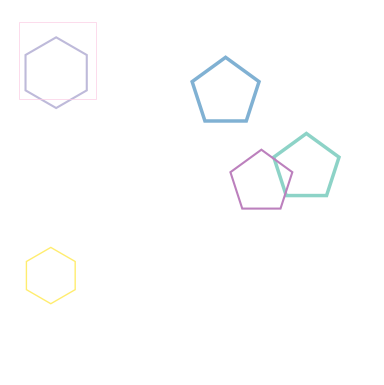[{"shape": "pentagon", "thickness": 2.5, "radius": 0.45, "center": [0.796, 0.564]}, {"shape": "hexagon", "thickness": 1.5, "radius": 0.46, "center": [0.146, 0.811]}, {"shape": "pentagon", "thickness": 2.5, "radius": 0.46, "center": [0.586, 0.76]}, {"shape": "square", "thickness": 0.5, "radius": 0.5, "center": [0.149, 0.843]}, {"shape": "pentagon", "thickness": 1.5, "radius": 0.42, "center": [0.679, 0.527]}, {"shape": "hexagon", "thickness": 1, "radius": 0.37, "center": [0.132, 0.284]}]